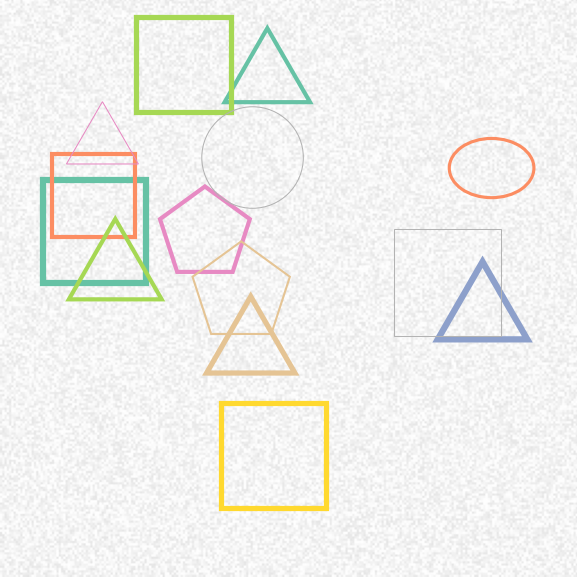[{"shape": "triangle", "thickness": 2, "radius": 0.43, "center": [0.463, 0.865]}, {"shape": "square", "thickness": 3, "radius": 0.45, "center": [0.164, 0.598]}, {"shape": "oval", "thickness": 1.5, "radius": 0.37, "center": [0.851, 0.708]}, {"shape": "square", "thickness": 2, "radius": 0.36, "center": [0.161, 0.661]}, {"shape": "triangle", "thickness": 3, "radius": 0.45, "center": [0.836, 0.456]}, {"shape": "pentagon", "thickness": 2, "radius": 0.41, "center": [0.355, 0.594]}, {"shape": "triangle", "thickness": 0.5, "radius": 0.36, "center": [0.177, 0.751]}, {"shape": "square", "thickness": 2.5, "radius": 0.41, "center": [0.318, 0.888]}, {"shape": "triangle", "thickness": 2, "radius": 0.46, "center": [0.2, 0.527]}, {"shape": "square", "thickness": 2.5, "radius": 0.45, "center": [0.474, 0.21]}, {"shape": "triangle", "thickness": 2.5, "radius": 0.44, "center": [0.434, 0.397]}, {"shape": "pentagon", "thickness": 1, "radius": 0.44, "center": [0.418, 0.493]}, {"shape": "square", "thickness": 0.5, "radius": 0.46, "center": [0.775, 0.509]}, {"shape": "circle", "thickness": 0.5, "radius": 0.44, "center": [0.437, 0.726]}]